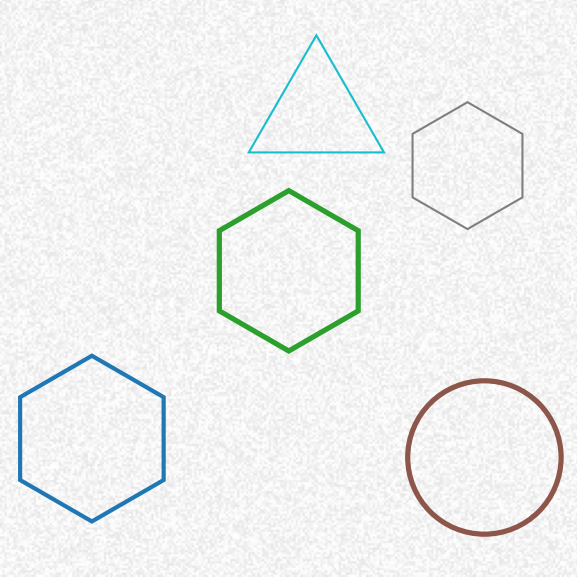[{"shape": "hexagon", "thickness": 2, "radius": 0.72, "center": [0.159, 0.24]}, {"shape": "hexagon", "thickness": 2.5, "radius": 0.69, "center": [0.5, 0.53]}, {"shape": "circle", "thickness": 2.5, "radius": 0.66, "center": [0.839, 0.207]}, {"shape": "hexagon", "thickness": 1, "radius": 0.55, "center": [0.81, 0.712]}, {"shape": "triangle", "thickness": 1, "radius": 0.68, "center": [0.548, 0.803]}]